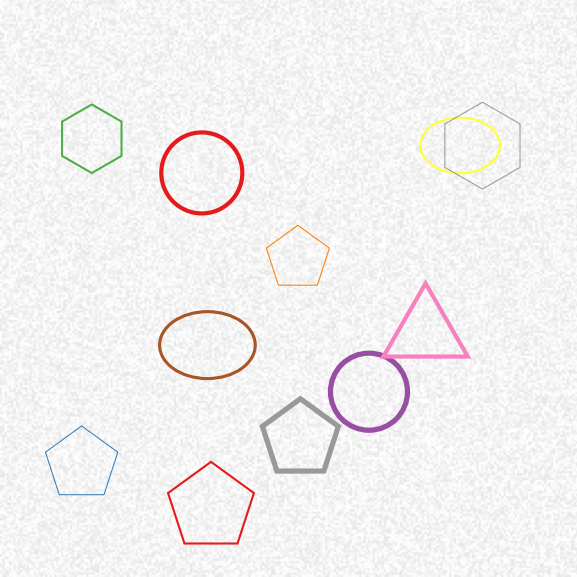[{"shape": "circle", "thickness": 2, "radius": 0.35, "center": [0.349, 0.7]}, {"shape": "pentagon", "thickness": 1, "radius": 0.39, "center": [0.365, 0.121]}, {"shape": "pentagon", "thickness": 0.5, "radius": 0.33, "center": [0.141, 0.196]}, {"shape": "hexagon", "thickness": 1, "radius": 0.3, "center": [0.159, 0.759]}, {"shape": "circle", "thickness": 2.5, "radius": 0.33, "center": [0.639, 0.321]}, {"shape": "pentagon", "thickness": 0.5, "radius": 0.29, "center": [0.516, 0.552]}, {"shape": "oval", "thickness": 1, "radius": 0.34, "center": [0.797, 0.747]}, {"shape": "oval", "thickness": 1.5, "radius": 0.41, "center": [0.359, 0.402]}, {"shape": "triangle", "thickness": 2, "radius": 0.42, "center": [0.737, 0.424]}, {"shape": "pentagon", "thickness": 2.5, "radius": 0.35, "center": [0.52, 0.239]}, {"shape": "hexagon", "thickness": 0.5, "radius": 0.38, "center": [0.835, 0.747]}]